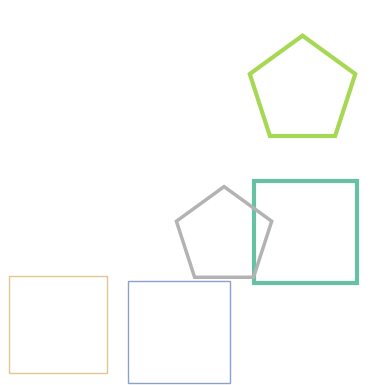[{"shape": "square", "thickness": 3, "radius": 0.66, "center": [0.794, 0.398]}, {"shape": "square", "thickness": 1, "radius": 0.66, "center": [0.465, 0.138]}, {"shape": "pentagon", "thickness": 3, "radius": 0.72, "center": [0.786, 0.763]}, {"shape": "square", "thickness": 1, "radius": 0.63, "center": [0.151, 0.157]}, {"shape": "pentagon", "thickness": 2.5, "radius": 0.65, "center": [0.582, 0.385]}]